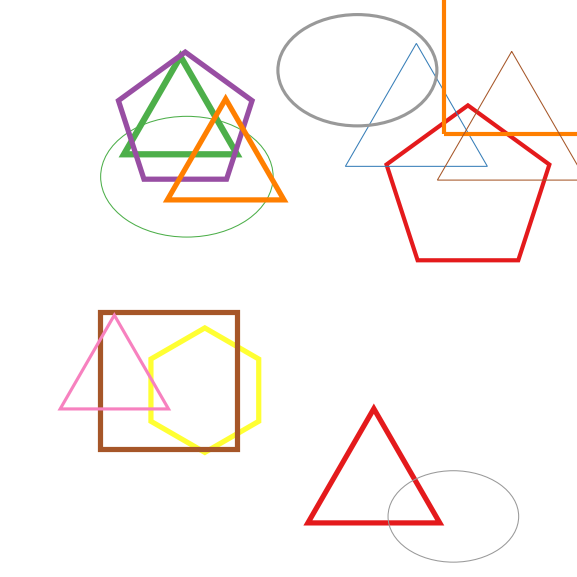[{"shape": "pentagon", "thickness": 2, "radius": 0.74, "center": [0.81, 0.668]}, {"shape": "triangle", "thickness": 2.5, "radius": 0.66, "center": [0.647, 0.16]}, {"shape": "triangle", "thickness": 0.5, "radius": 0.71, "center": [0.721, 0.782]}, {"shape": "oval", "thickness": 0.5, "radius": 0.75, "center": [0.324, 0.693]}, {"shape": "triangle", "thickness": 3, "radius": 0.56, "center": [0.313, 0.788]}, {"shape": "pentagon", "thickness": 2.5, "radius": 0.61, "center": [0.321, 0.787]}, {"shape": "triangle", "thickness": 2.5, "radius": 0.58, "center": [0.391, 0.711]}, {"shape": "square", "thickness": 2, "radius": 0.64, "center": [0.898, 0.895]}, {"shape": "hexagon", "thickness": 2.5, "radius": 0.54, "center": [0.355, 0.324]}, {"shape": "triangle", "thickness": 0.5, "radius": 0.74, "center": [0.886, 0.762]}, {"shape": "square", "thickness": 2.5, "radius": 0.59, "center": [0.291, 0.341]}, {"shape": "triangle", "thickness": 1.5, "radius": 0.54, "center": [0.198, 0.345]}, {"shape": "oval", "thickness": 1.5, "radius": 0.69, "center": [0.619, 0.878]}, {"shape": "oval", "thickness": 0.5, "radius": 0.57, "center": [0.785, 0.105]}]